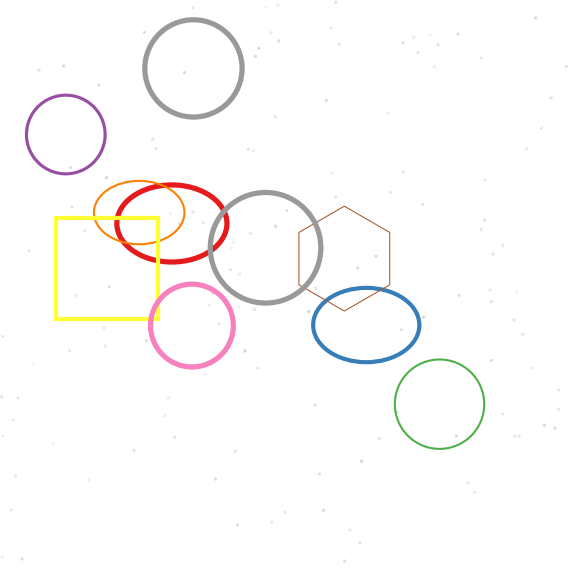[{"shape": "oval", "thickness": 2.5, "radius": 0.48, "center": [0.298, 0.612]}, {"shape": "oval", "thickness": 2, "radius": 0.46, "center": [0.634, 0.436]}, {"shape": "circle", "thickness": 1, "radius": 0.39, "center": [0.761, 0.299]}, {"shape": "circle", "thickness": 1.5, "radius": 0.34, "center": [0.114, 0.766]}, {"shape": "oval", "thickness": 1, "radius": 0.39, "center": [0.241, 0.631]}, {"shape": "square", "thickness": 2, "radius": 0.44, "center": [0.185, 0.535]}, {"shape": "hexagon", "thickness": 0.5, "radius": 0.45, "center": [0.596, 0.551]}, {"shape": "circle", "thickness": 2.5, "radius": 0.36, "center": [0.332, 0.435]}, {"shape": "circle", "thickness": 2.5, "radius": 0.48, "center": [0.46, 0.57]}, {"shape": "circle", "thickness": 2.5, "radius": 0.42, "center": [0.335, 0.881]}]